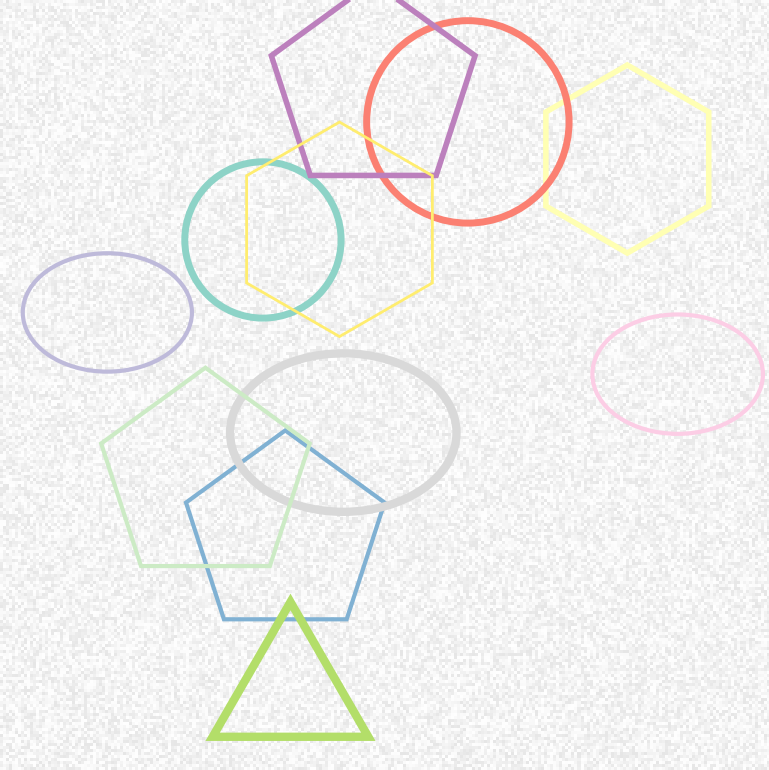[{"shape": "circle", "thickness": 2.5, "radius": 0.51, "center": [0.341, 0.688]}, {"shape": "hexagon", "thickness": 2, "radius": 0.61, "center": [0.815, 0.793]}, {"shape": "oval", "thickness": 1.5, "radius": 0.55, "center": [0.139, 0.594]}, {"shape": "circle", "thickness": 2.5, "radius": 0.66, "center": [0.608, 0.842]}, {"shape": "pentagon", "thickness": 1.5, "radius": 0.68, "center": [0.371, 0.305]}, {"shape": "triangle", "thickness": 3, "radius": 0.58, "center": [0.377, 0.102]}, {"shape": "oval", "thickness": 1.5, "radius": 0.55, "center": [0.88, 0.514]}, {"shape": "oval", "thickness": 3, "radius": 0.74, "center": [0.446, 0.438]}, {"shape": "pentagon", "thickness": 2, "radius": 0.7, "center": [0.485, 0.885]}, {"shape": "pentagon", "thickness": 1.5, "radius": 0.71, "center": [0.267, 0.38]}, {"shape": "hexagon", "thickness": 1, "radius": 0.7, "center": [0.441, 0.702]}]